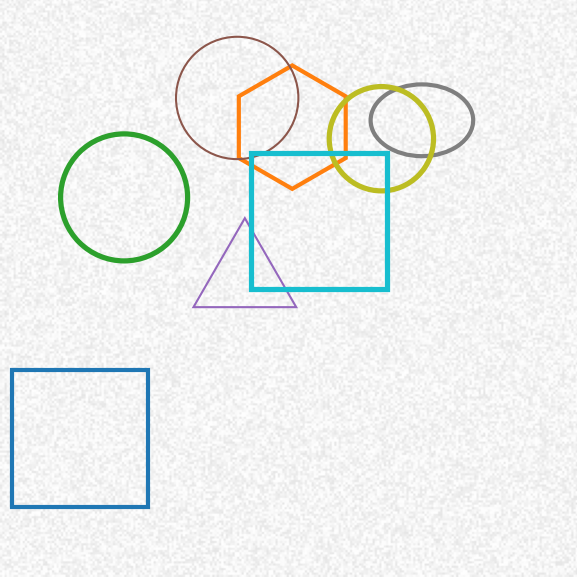[{"shape": "square", "thickness": 2, "radius": 0.59, "center": [0.138, 0.24]}, {"shape": "hexagon", "thickness": 2, "radius": 0.53, "center": [0.506, 0.779]}, {"shape": "circle", "thickness": 2.5, "radius": 0.55, "center": [0.215, 0.657]}, {"shape": "triangle", "thickness": 1, "radius": 0.51, "center": [0.424, 0.519]}, {"shape": "circle", "thickness": 1, "radius": 0.53, "center": [0.411, 0.83]}, {"shape": "oval", "thickness": 2, "radius": 0.44, "center": [0.731, 0.791]}, {"shape": "circle", "thickness": 2.5, "radius": 0.45, "center": [0.66, 0.759]}, {"shape": "square", "thickness": 2.5, "radius": 0.59, "center": [0.552, 0.617]}]